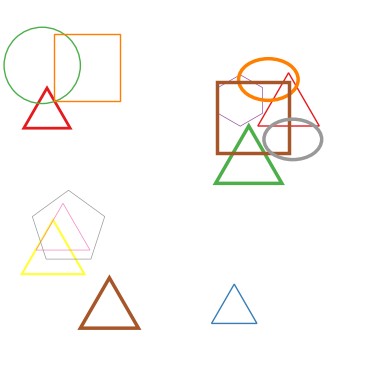[{"shape": "triangle", "thickness": 1, "radius": 0.46, "center": [0.749, 0.719]}, {"shape": "triangle", "thickness": 2, "radius": 0.35, "center": [0.122, 0.702]}, {"shape": "triangle", "thickness": 1, "radius": 0.34, "center": [0.608, 0.194]}, {"shape": "triangle", "thickness": 2.5, "radius": 0.5, "center": [0.646, 0.573]}, {"shape": "circle", "thickness": 1, "radius": 0.5, "center": [0.11, 0.83]}, {"shape": "hexagon", "thickness": 0.5, "radius": 0.33, "center": [0.624, 0.739]}, {"shape": "oval", "thickness": 2.5, "radius": 0.39, "center": [0.697, 0.793]}, {"shape": "square", "thickness": 1, "radius": 0.43, "center": [0.226, 0.825]}, {"shape": "triangle", "thickness": 1.5, "radius": 0.47, "center": [0.138, 0.335]}, {"shape": "triangle", "thickness": 2.5, "radius": 0.44, "center": [0.284, 0.191]}, {"shape": "square", "thickness": 2.5, "radius": 0.46, "center": [0.657, 0.695]}, {"shape": "triangle", "thickness": 0.5, "radius": 0.4, "center": [0.164, 0.391]}, {"shape": "pentagon", "thickness": 0.5, "radius": 0.49, "center": [0.178, 0.407]}, {"shape": "oval", "thickness": 2.5, "radius": 0.37, "center": [0.761, 0.638]}]